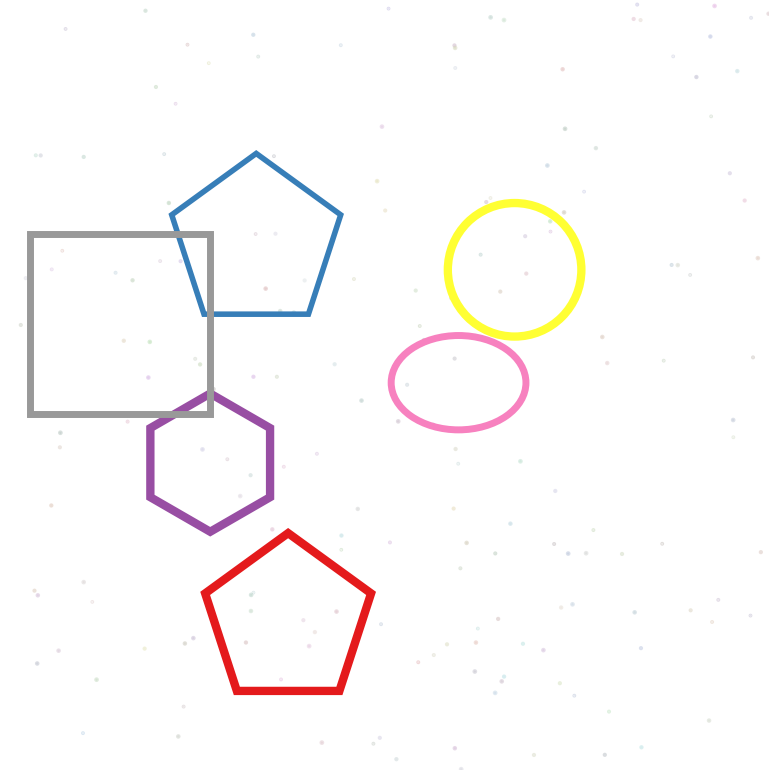[{"shape": "pentagon", "thickness": 3, "radius": 0.57, "center": [0.374, 0.194]}, {"shape": "pentagon", "thickness": 2, "radius": 0.58, "center": [0.333, 0.685]}, {"shape": "hexagon", "thickness": 3, "radius": 0.45, "center": [0.273, 0.399]}, {"shape": "circle", "thickness": 3, "radius": 0.43, "center": [0.668, 0.65]}, {"shape": "oval", "thickness": 2.5, "radius": 0.44, "center": [0.596, 0.503]}, {"shape": "square", "thickness": 2.5, "radius": 0.58, "center": [0.156, 0.579]}]